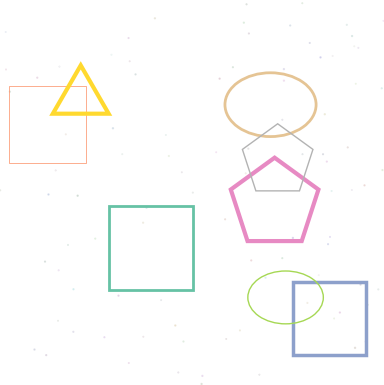[{"shape": "square", "thickness": 2, "radius": 0.54, "center": [0.393, 0.356]}, {"shape": "square", "thickness": 0.5, "radius": 0.5, "center": [0.124, 0.676]}, {"shape": "square", "thickness": 2.5, "radius": 0.47, "center": [0.857, 0.173]}, {"shape": "pentagon", "thickness": 3, "radius": 0.6, "center": [0.713, 0.471]}, {"shape": "oval", "thickness": 1, "radius": 0.49, "center": [0.742, 0.227]}, {"shape": "triangle", "thickness": 3, "radius": 0.42, "center": [0.21, 0.747]}, {"shape": "oval", "thickness": 2, "radius": 0.59, "center": [0.703, 0.728]}, {"shape": "pentagon", "thickness": 1, "radius": 0.48, "center": [0.721, 0.582]}]